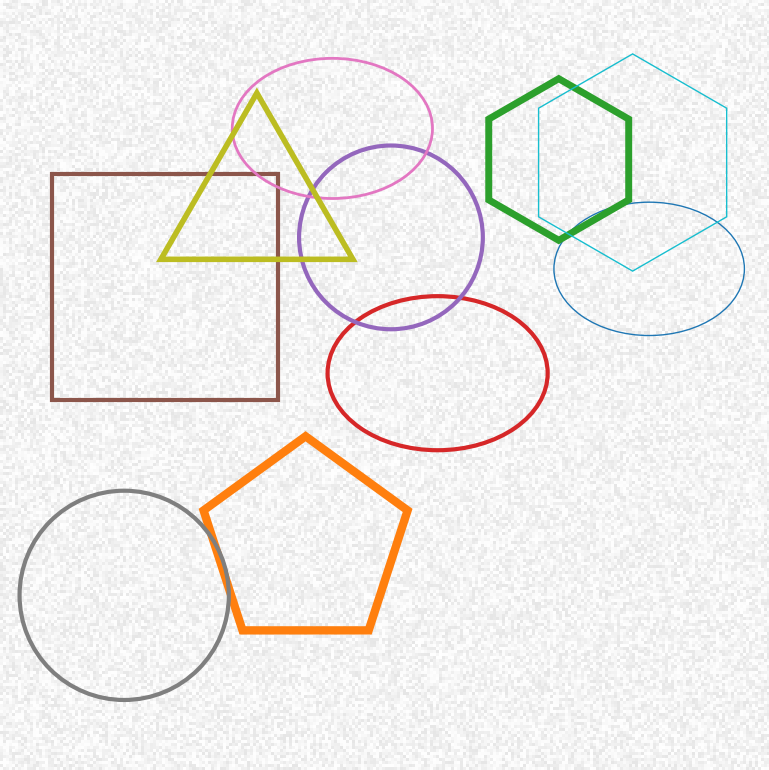[{"shape": "oval", "thickness": 0.5, "radius": 0.62, "center": [0.843, 0.651]}, {"shape": "pentagon", "thickness": 3, "radius": 0.7, "center": [0.397, 0.294]}, {"shape": "hexagon", "thickness": 2.5, "radius": 0.52, "center": [0.726, 0.793]}, {"shape": "oval", "thickness": 1.5, "radius": 0.71, "center": [0.568, 0.515]}, {"shape": "circle", "thickness": 1.5, "radius": 0.6, "center": [0.508, 0.692]}, {"shape": "square", "thickness": 1.5, "radius": 0.73, "center": [0.214, 0.627]}, {"shape": "oval", "thickness": 1, "radius": 0.65, "center": [0.432, 0.833]}, {"shape": "circle", "thickness": 1.5, "radius": 0.68, "center": [0.161, 0.227]}, {"shape": "triangle", "thickness": 2, "radius": 0.72, "center": [0.334, 0.735]}, {"shape": "hexagon", "thickness": 0.5, "radius": 0.71, "center": [0.822, 0.789]}]